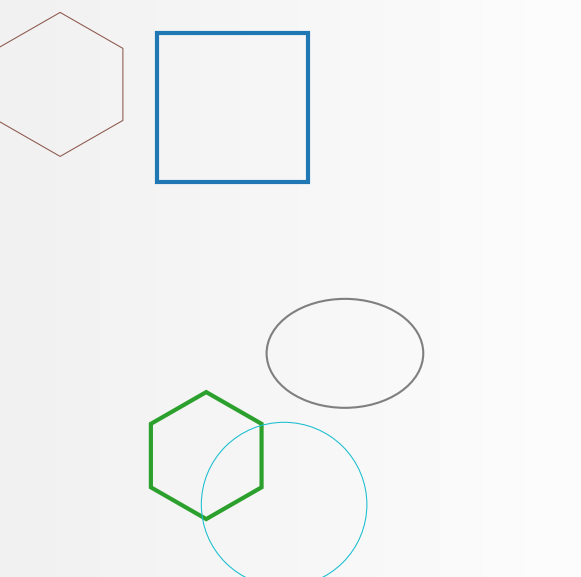[{"shape": "square", "thickness": 2, "radius": 0.65, "center": [0.4, 0.813]}, {"shape": "hexagon", "thickness": 2, "radius": 0.55, "center": [0.355, 0.21]}, {"shape": "hexagon", "thickness": 0.5, "radius": 0.62, "center": [0.103, 0.853]}, {"shape": "oval", "thickness": 1, "radius": 0.67, "center": [0.593, 0.387]}, {"shape": "circle", "thickness": 0.5, "radius": 0.71, "center": [0.489, 0.125]}]